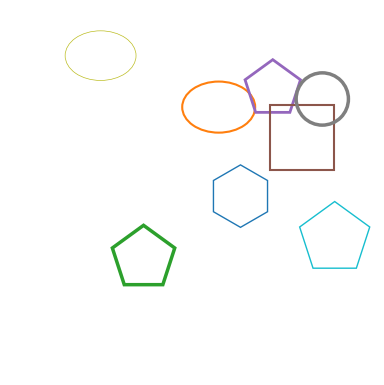[{"shape": "hexagon", "thickness": 1, "radius": 0.41, "center": [0.625, 0.491]}, {"shape": "oval", "thickness": 1.5, "radius": 0.47, "center": [0.568, 0.722]}, {"shape": "pentagon", "thickness": 2.5, "radius": 0.43, "center": [0.373, 0.33]}, {"shape": "pentagon", "thickness": 2, "radius": 0.38, "center": [0.708, 0.769]}, {"shape": "square", "thickness": 1.5, "radius": 0.42, "center": [0.785, 0.643]}, {"shape": "circle", "thickness": 2.5, "radius": 0.34, "center": [0.837, 0.743]}, {"shape": "oval", "thickness": 0.5, "radius": 0.46, "center": [0.261, 0.855]}, {"shape": "pentagon", "thickness": 1, "radius": 0.48, "center": [0.869, 0.381]}]